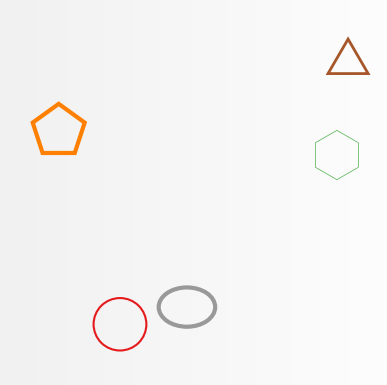[{"shape": "circle", "thickness": 1.5, "radius": 0.34, "center": [0.31, 0.158]}, {"shape": "hexagon", "thickness": 0.5, "radius": 0.32, "center": [0.869, 0.597]}, {"shape": "pentagon", "thickness": 3, "radius": 0.35, "center": [0.151, 0.66]}, {"shape": "triangle", "thickness": 2, "radius": 0.3, "center": [0.898, 0.839]}, {"shape": "oval", "thickness": 3, "radius": 0.36, "center": [0.482, 0.202]}]